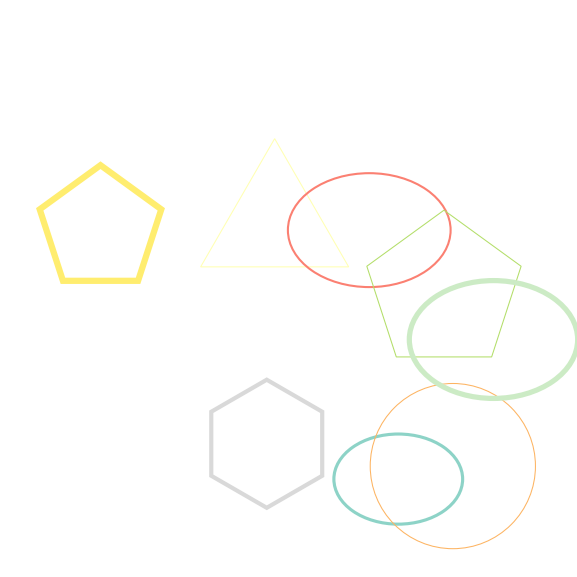[{"shape": "oval", "thickness": 1.5, "radius": 0.56, "center": [0.69, 0.17]}, {"shape": "triangle", "thickness": 0.5, "radius": 0.74, "center": [0.476, 0.611]}, {"shape": "oval", "thickness": 1, "radius": 0.7, "center": [0.639, 0.601]}, {"shape": "circle", "thickness": 0.5, "radius": 0.72, "center": [0.784, 0.192]}, {"shape": "pentagon", "thickness": 0.5, "radius": 0.7, "center": [0.769, 0.495]}, {"shape": "hexagon", "thickness": 2, "radius": 0.55, "center": [0.462, 0.231]}, {"shape": "oval", "thickness": 2.5, "radius": 0.73, "center": [0.855, 0.411]}, {"shape": "pentagon", "thickness": 3, "radius": 0.55, "center": [0.174, 0.602]}]